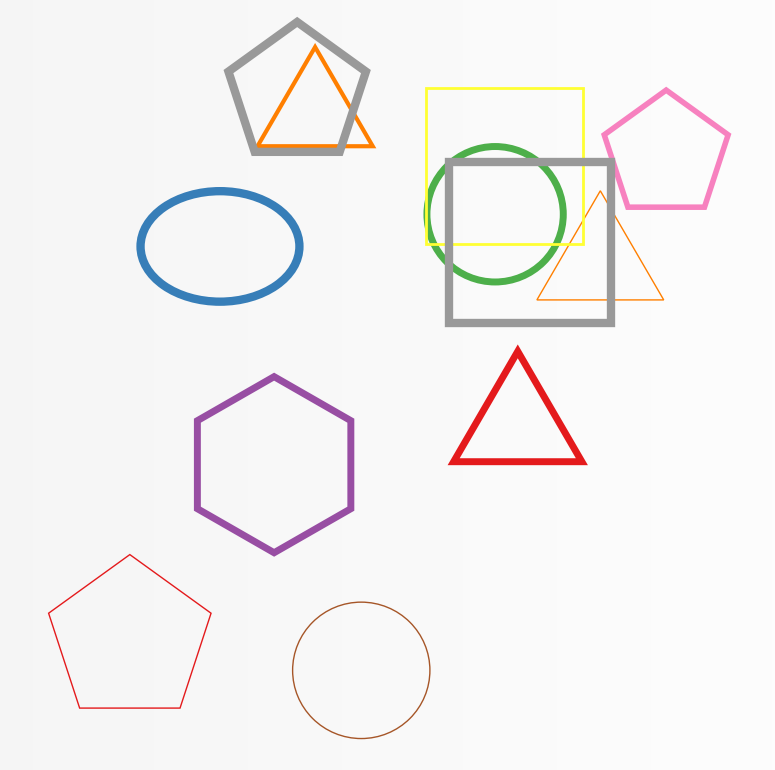[{"shape": "pentagon", "thickness": 0.5, "radius": 0.55, "center": [0.168, 0.17]}, {"shape": "triangle", "thickness": 2.5, "radius": 0.48, "center": [0.668, 0.448]}, {"shape": "oval", "thickness": 3, "radius": 0.51, "center": [0.284, 0.68]}, {"shape": "circle", "thickness": 2.5, "radius": 0.44, "center": [0.639, 0.722]}, {"shape": "hexagon", "thickness": 2.5, "radius": 0.57, "center": [0.354, 0.397]}, {"shape": "triangle", "thickness": 0.5, "radius": 0.47, "center": [0.775, 0.658]}, {"shape": "triangle", "thickness": 1.5, "radius": 0.43, "center": [0.407, 0.853]}, {"shape": "square", "thickness": 1, "radius": 0.51, "center": [0.651, 0.784]}, {"shape": "circle", "thickness": 0.5, "radius": 0.44, "center": [0.466, 0.129]}, {"shape": "pentagon", "thickness": 2, "radius": 0.42, "center": [0.86, 0.799]}, {"shape": "square", "thickness": 3, "radius": 0.52, "center": [0.684, 0.685]}, {"shape": "pentagon", "thickness": 3, "radius": 0.47, "center": [0.383, 0.878]}]